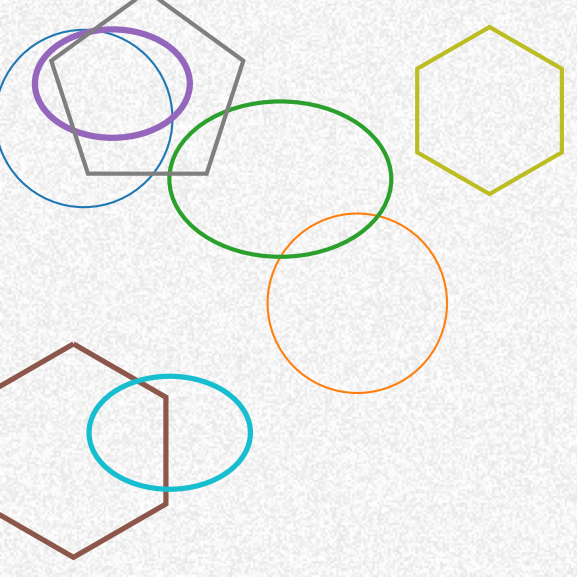[{"shape": "circle", "thickness": 1, "radius": 0.77, "center": [0.145, 0.794]}, {"shape": "circle", "thickness": 1, "radius": 0.78, "center": [0.619, 0.474]}, {"shape": "oval", "thickness": 2, "radius": 0.96, "center": [0.485, 0.689]}, {"shape": "oval", "thickness": 3, "radius": 0.67, "center": [0.195, 0.854]}, {"shape": "hexagon", "thickness": 2.5, "radius": 0.92, "center": [0.127, 0.219]}, {"shape": "pentagon", "thickness": 2, "radius": 0.87, "center": [0.255, 0.84]}, {"shape": "hexagon", "thickness": 2, "radius": 0.72, "center": [0.848, 0.808]}, {"shape": "oval", "thickness": 2.5, "radius": 0.7, "center": [0.294, 0.25]}]